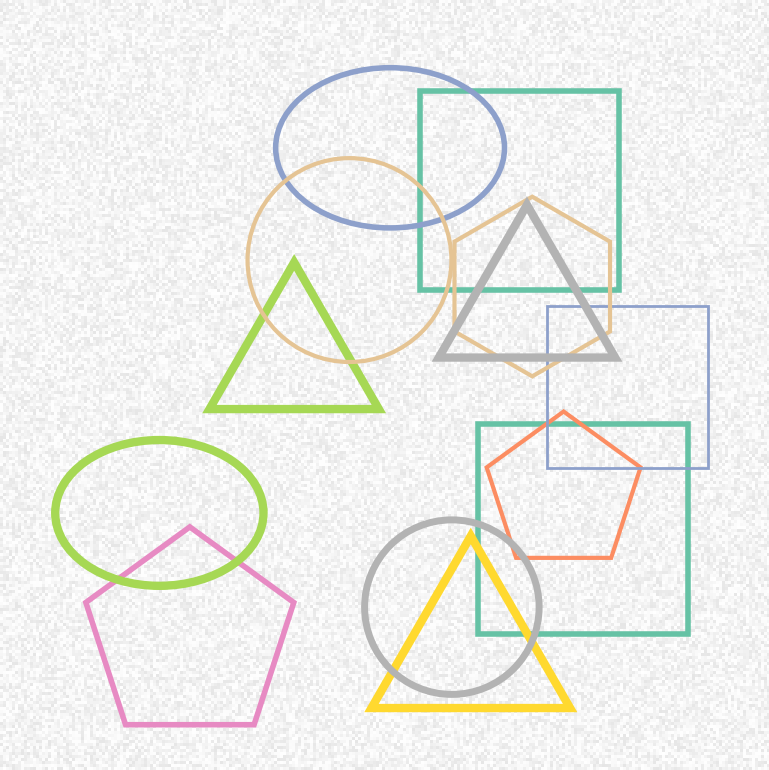[{"shape": "square", "thickness": 2, "radius": 0.65, "center": [0.675, 0.753]}, {"shape": "square", "thickness": 2, "radius": 0.68, "center": [0.757, 0.313]}, {"shape": "pentagon", "thickness": 1.5, "radius": 0.53, "center": [0.732, 0.36]}, {"shape": "oval", "thickness": 2, "radius": 0.74, "center": [0.507, 0.808]}, {"shape": "square", "thickness": 1, "radius": 0.52, "center": [0.815, 0.498]}, {"shape": "pentagon", "thickness": 2, "radius": 0.71, "center": [0.247, 0.174]}, {"shape": "oval", "thickness": 3, "radius": 0.68, "center": [0.207, 0.334]}, {"shape": "triangle", "thickness": 3, "radius": 0.63, "center": [0.382, 0.532]}, {"shape": "triangle", "thickness": 3, "radius": 0.74, "center": [0.611, 0.155]}, {"shape": "circle", "thickness": 1.5, "radius": 0.66, "center": [0.454, 0.662]}, {"shape": "hexagon", "thickness": 1.5, "radius": 0.58, "center": [0.691, 0.628]}, {"shape": "circle", "thickness": 2.5, "radius": 0.57, "center": [0.587, 0.212]}, {"shape": "triangle", "thickness": 3, "radius": 0.66, "center": [0.684, 0.602]}]